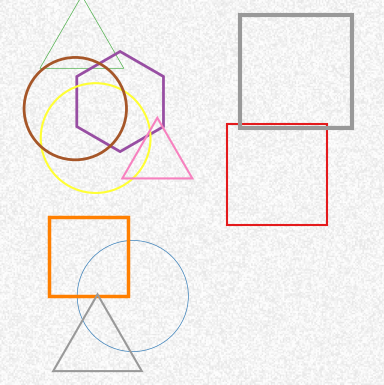[{"shape": "square", "thickness": 1.5, "radius": 0.65, "center": [0.72, 0.547]}, {"shape": "circle", "thickness": 0.5, "radius": 0.72, "center": [0.345, 0.231]}, {"shape": "triangle", "thickness": 0.5, "radius": 0.63, "center": [0.213, 0.885]}, {"shape": "hexagon", "thickness": 2, "radius": 0.65, "center": [0.312, 0.736]}, {"shape": "square", "thickness": 2.5, "radius": 0.51, "center": [0.229, 0.334]}, {"shape": "circle", "thickness": 1.5, "radius": 0.71, "center": [0.248, 0.641]}, {"shape": "circle", "thickness": 2, "radius": 0.66, "center": [0.196, 0.718]}, {"shape": "triangle", "thickness": 1.5, "radius": 0.53, "center": [0.409, 0.589]}, {"shape": "square", "thickness": 3, "radius": 0.73, "center": [0.769, 0.814]}, {"shape": "triangle", "thickness": 1.5, "radius": 0.66, "center": [0.253, 0.103]}]